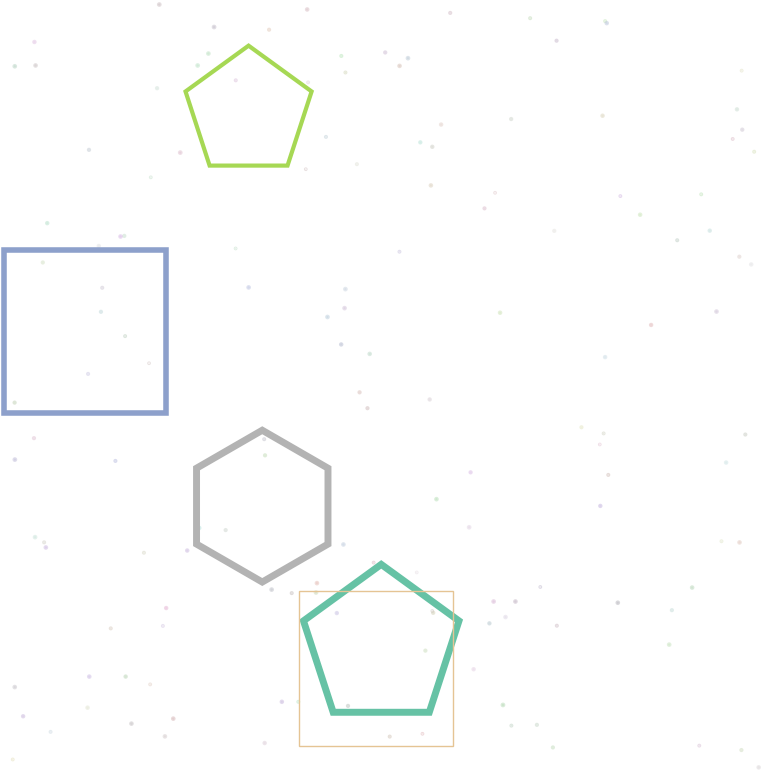[{"shape": "pentagon", "thickness": 2.5, "radius": 0.53, "center": [0.495, 0.161]}, {"shape": "square", "thickness": 2, "radius": 0.53, "center": [0.11, 0.569]}, {"shape": "pentagon", "thickness": 1.5, "radius": 0.43, "center": [0.323, 0.855]}, {"shape": "square", "thickness": 0.5, "radius": 0.5, "center": [0.489, 0.132]}, {"shape": "hexagon", "thickness": 2.5, "radius": 0.49, "center": [0.341, 0.343]}]